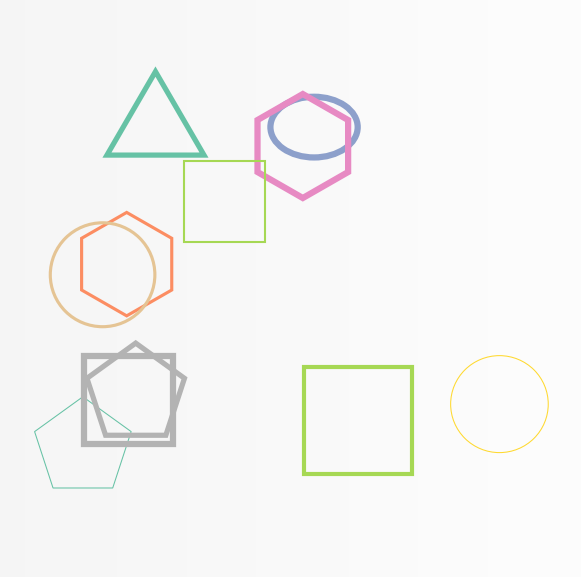[{"shape": "triangle", "thickness": 2.5, "radius": 0.48, "center": [0.267, 0.779]}, {"shape": "pentagon", "thickness": 0.5, "radius": 0.44, "center": [0.143, 0.225]}, {"shape": "hexagon", "thickness": 1.5, "radius": 0.45, "center": [0.218, 0.542]}, {"shape": "oval", "thickness": 3, "radius": 0.38, "center": [0.54, 0.779]}, {"shape": "hexagon", "thickness": 3, "radius": 0.45, "center": [0.521, 0.746]}, {"shape": "square", "thickness": 2, "radius": 0.46, "center": [0.617, 0.271]}, {"shape": "square", "thickness": 1, "radius": 0.35, "center": [0.386, 0.651]}, {"shape": "circle", "thickness": 0.5, "radius": 0.42, "center": [0.859, 0.299]}, {"shape": "circle", "thickness": 1.5, "radius": 0.45, "center": [0.176, 0.523]}, {"shape": "pentagon", "thickness": 2.5, "radius": 0.44, "center": [0.233, 0.317]}, {"shape": "square", "thickness": 3, "radius": 0.38, "center": [0.221, 0.307]}]